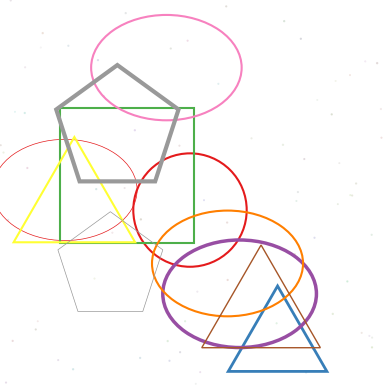[{"shape": "oval", "thickness": 0.5, "radius": 0.94, "center": [0.168, 0.507]}, {"shape": "circle", "thickness": 1.5, "radius": 0.74, "center": [0.493, 0.454]}, {"shape": "triangle", "thickness": 2, "radius": 0.74, "center": [0.721, 0.109]}, {"shape": "square", "thickness": 1.5, "radius": 0.87, "center": [0.33, 0.544]}, {"shape": "oval", "thickness": 2.5, "radius": 1.0, "center": [0.622, 0.237]}, {"shape": "oval", "thickness": 1.5, "radius": 0.98, "center": [0.591, 0.316]}, {"shape": "triangle", "thickness": 1.5, "radius": 0.91, "center": [0.193, 0.462]}, {"shape": "triangle", "thickness": 1, "radius": 0.89, "center": [0.678, 0.186]}, {"shape": "oval", "thickness": 1.5, "radius": 0.98, "center": [0.432, 0.824]}, {"shape": "pentagon", "thickness": 0.5, "radius": 0.72, "center": [0.287, 0.307]}, {"shape": "pentagon", "thickness": 3, "radius": 0.83, "center": [0.305, 0.664]}]